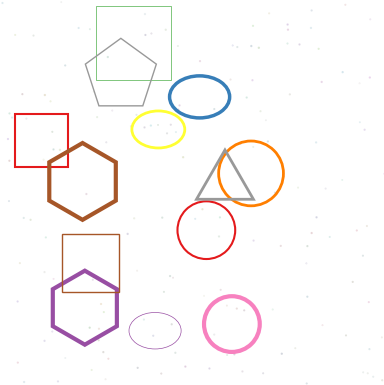[{"shape": "circle", "thickness": 1.5, "radius": 0.37, "center": [0.536, 0.402]}, {"shape": "square", "thickness": 1.5, "radius": 0.34, "center": [0.108, 0.635]}, {"shape": "oval", "thickness": 2.5, "radius": 0.39, "center": [0.518, 0.748]}, {"shape": "square", "thickness": 0.5, "radius": 0.48, "center": [0.346, 0.889]}, {"shape": "hexagon", "thickness": 3, "radius": 0.48, "center": [0.22, 0.201]}, {"shape": "oval", "thickness": 0.5, "radius": 0.34, "center": [0.403, 0.141]}, {"shape": "circle", "thickness": 2, "radius": 0.42, "center": [0.652, 0.55]}, {"shape": "oval", "thickness": 2, "radius": 0.34, "center": [0.411, 0.664]}, {"shape": "hexagon", "thickness": 3, "radius": 0.5, "center": [0.214, 0.529]}, {"shape": "square", "thickness": 1, "radius": 0.37, "center": [0.235, 0.317]}, {"shape": "circle", "thickness": 3, "radius": 0.36, "center": [0.602, 0.158]}, {"shape": "pentagon", "thickness": 1, "radius": 0.48, "center": [0.314, 0.803]}, {"shape": "triangle", "thickness": 2, "radius": 0.43, "center": [0.584, 0.525]}]